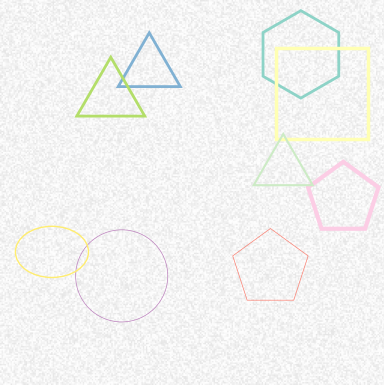[{"shape": "hexagon", "thickness": 2, "radius": 0.57, "center": [0.782, 0.859]}, {"shape": "square", "thickness": 2.5, "radius": 0.59, "center": [0.837, 0.757]}, {"shape": "pentagon", "thickness": 0.5, "radius": 0.51, "center": [0.702, 0.304]}, {"shape": "triangle", "thickness": 2, "radius": 0.47, "center": [0.388, 0.822]}, {"shape": "triangle", "thickness": 2, "radius": 0.51, "center": [0.288, 0.749]}, {"shape": "pentagon", "thickness": 3, "radius": 0.48, "center": [0.892, 0.484]}, {"shape": "circle", "thickness": 0.5, "radius": 0.6, "center": [0.316, 0.283]}, {"shape": "triangle", "thickness": 1.5, "radius": 0.44, "center": [0.736, 0.563]}, {"shape": "oval", "thickness": 1, "radius": 0.47, "center": [0.135, 0.346]}]